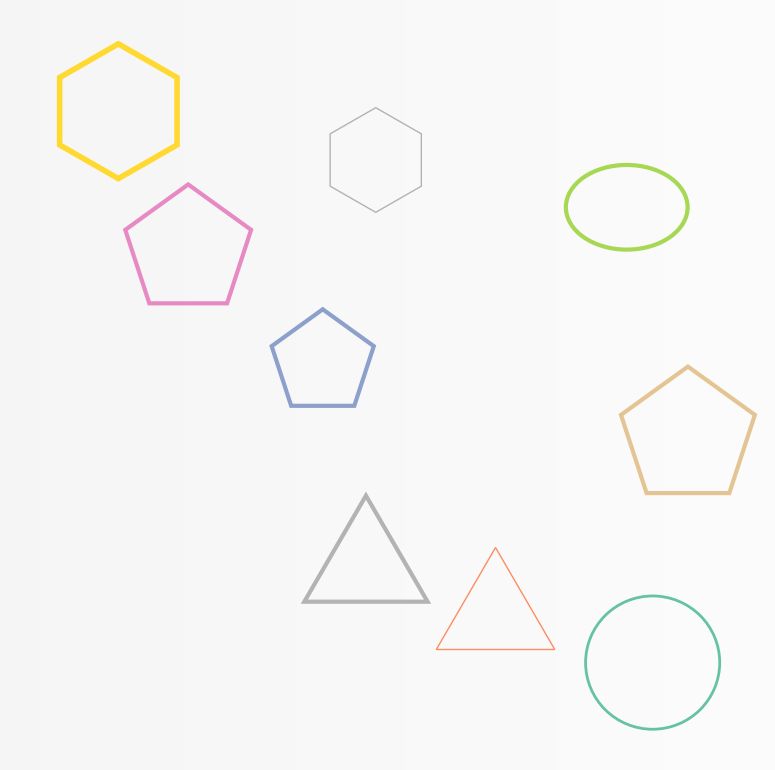[{"shape": "circle", "thickness": 1, "radius": 0.43, "center": [0.842, 0.139]}, {"shape": "triangle", "thickness": 0.5, "radius": 0.44, "center": [0.639, 0.201]}, {"shape": "pentagon", "thickness": 1.5, "radius": 0.35, "center": [0.416, 0.529]}, {"shape": "pentagon", "thickness": 1.5, "radius": 0.43, "center": [0.243, 0.675]}, {"shape": "oval", "thickness": 1.5, "radius": 0.39, "center": [0.809, 0.731]}, {"shape": "hexagon", "thickness": 2, "radius": 0.44, "center": [0.153, 0.856]}, {"shape": "pentagon", "thickness": 1.5, "radius": 0.45, "center": [0.888, 0.433]}, {"shape": "triangle", "thickness": 1.5, "radius": 0.46, "center": [0.472, 0.264]}, {"shape": "hexagon", "thickness": 0.5, "radius": 0.34, "center": [0.485, 0.792]}]